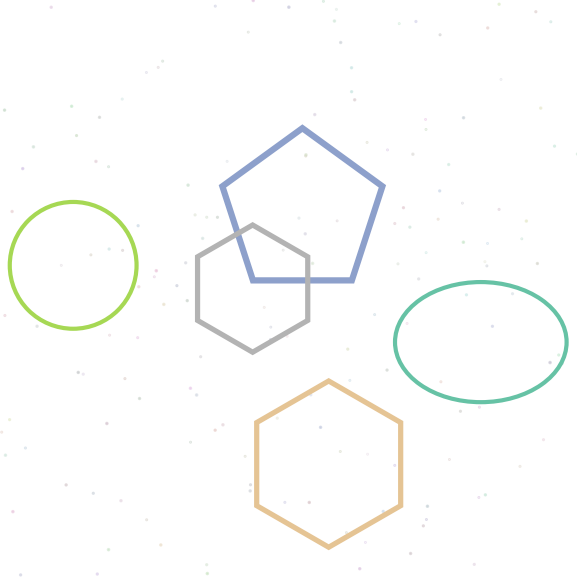[{"shape": "oval", "thickness": 2, "radius": 0.74, "center": [0.833, 0.407]}, {"shape": "pentagon", "thickness": 3, "radius": 0.73, "center": [0.524, 0.631]}, {"shape": "circle", "thickness": 2, "radius": 0.55, "center": [0.127, 0.54]}, {"shape": "hexagon", "thickness": 2.5, "radius": 0.72, "center": [0.569, 0.195]}, {"shape": "hexagon", "thickness": 2.5, "radius": 0.55, "center": [0.437, 0.499]}]